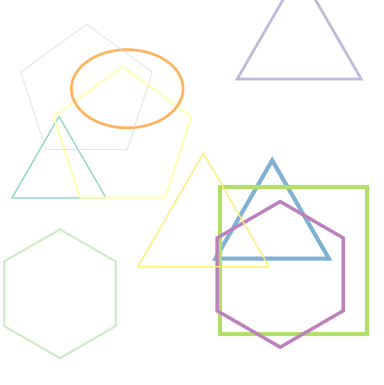[{"shape": "triangle", "thickness": 1, "radius": 0.71, "center": [0.153, 0.556]}, {"shape": "pentagon", "thickness": 1.5, "radius": 0.94, "center": [0.318, 0.639]}, {"shape": "triangle", "thickness": 2, "radius": 0.93, "center": [0.777, 0.888]}, {"shape": "triangle", "thickness": 3, "radius": 0.85, "center": [0.707, 0.413]}, {"shape": "oval", "thickness": 2, "radius": 0.73, "center": [0.33, 0.769]}, {"shape": "square", "thickness": 3, "radius": 0.95, "center": [0.762, 0.323]}, {"shape": "pentagon", "thickness": 0.5, "radius": 0.9, "center": [0.225, 0.757]}, {"shape": "hexagon", "thickness": 2.5, "radius": 0.95, "center": [0.728, 0.287]}, {"shape": "hexagon", "thickness": 1.5, "radius": 0.84, "center": [0.156, 0.237]}, {"shape": "triangle", "thickness": 1, "radius": 0.98, "center": [0.528, 0.405]}]